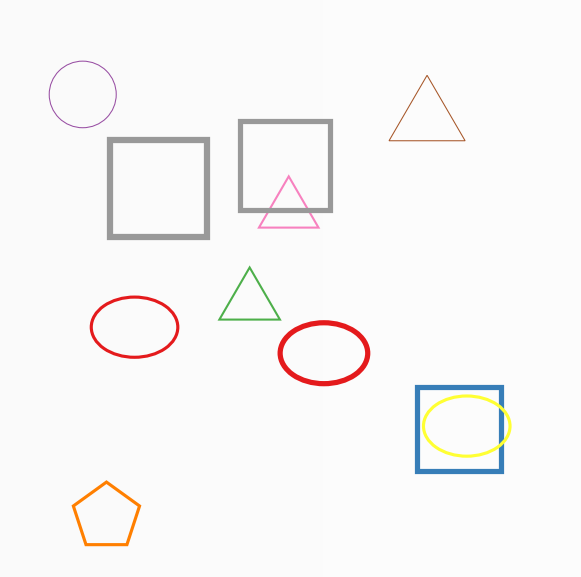[{"shape": "oval", "thickness": 2.5, "radius": 0.38, "center": [0.557, 0.388]}, {"shape": "oval", "thickness": 1.5, "radius": 0.37, "center": [0.231, 0.433]}, {"shape": "square", "thickness": 2.5, "radius": 0.36, "center": [0.79, 0.256]}, {"shape": "triangle", "thickness": 1, "radius": 0.3, "center": [0.429, 0.476]}, {"shape": "circle", "thickness": 0.5, "radius": 0.29, "center": [0.142, 0.836]}, {"shape": "pentagon", "thickness": 1.5, "radius": 0.3, "center": [0.183, 0.104]}, {"shape": "oval", "thickness": 1.5, "radius": 0.37, "center": [0.803, 0.261]}, {"shape": "triangle", "thickness": 0.5, "radius": 0.38, "center": [0.735, 0.793]}, {"shape": "triangle", "thickness": 1, "radius": 0.3, "center": [0.497, 0.635]}, {"shape": "square", "thickness": 3, "radius": 0.42, "center": [0.273, 0.673]}, {"shape": "square", "thickness": 2.5, "radius": 0.39, "center": [0.49, 0.713]}]